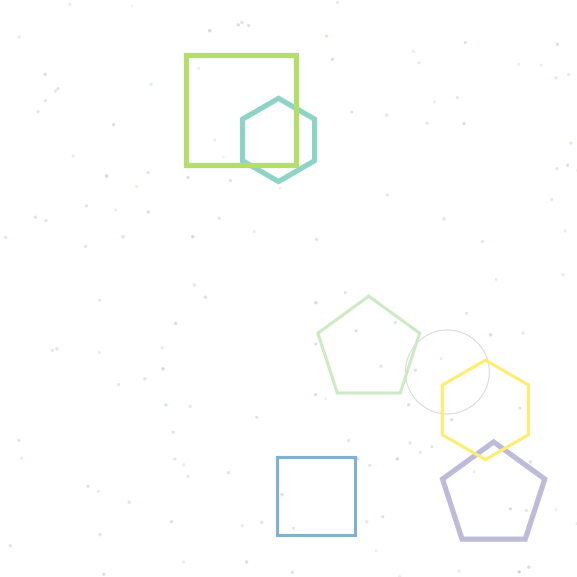[{"shape": "hexagon", "thickness": 2.5, "radius": 0.36, "center": [0.482, 0.757]}, {"shape": "pentagon", "thickness": 2.5, "radius": 0.47, "center": [0.855, 0.141]}, {"shape": "square", "thickness": 1.5, "radius": 0.34, "center": [0.547, 0.14]}, {"shape": "square", "thickness": 2.5, "radius": 0.48, "center": [0.417, 0.809]}, {"shape": "circle", "thickness": 0.5, "radius": 0.36, "center": [0.775, 0.355]}, {"shape": "pentagon", "thickness": 1.5, "radius": 0.46, "center": [0.639, 0.394]}, {"shape": "hexagon", "thickness": 1.5, "radius": 0.43, "center": [0.841, 0.289]}]